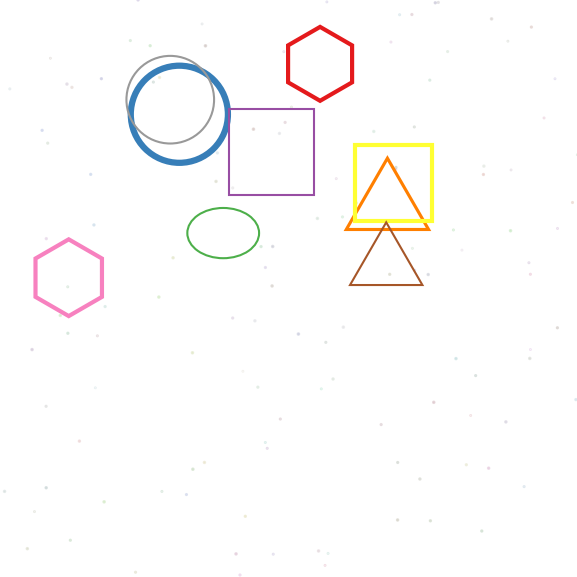[{"shape": "hexagon", "thickness": 2, "radius": 0.32, "center": [0.554, 0.889]}, {"shape": "circle", "thickness": 3, "radius": 0.42, "center": [0.311, 0.801]}, {"shape": "oval", "thickness": 1, "radius": 0.31, "center": [0.387, 0.596]}, {"shape": "square", "thickness": 1, "radius": 0.37, "center": [0.47, 0.736]}, {"shape": "triangle", "thickness": 1.5, "radius": 0.41, "center": [0.671, 0.643]}, {"shape": "square", "thickness": 2, "radius": 0.33, "center": [0.682, 0.682]}, {"shape": "triangle", "thickness": 1, "radius": 0.36, "center": [0.669, 0.542]}, {"shape": "hexagon", "thickness": 2, "radius": 0.33, "center": [0.119, 0.518]}, {"shape": "circle", "thickness": 1, "radius": 0.38, "center": [0.295, 0.827]}]